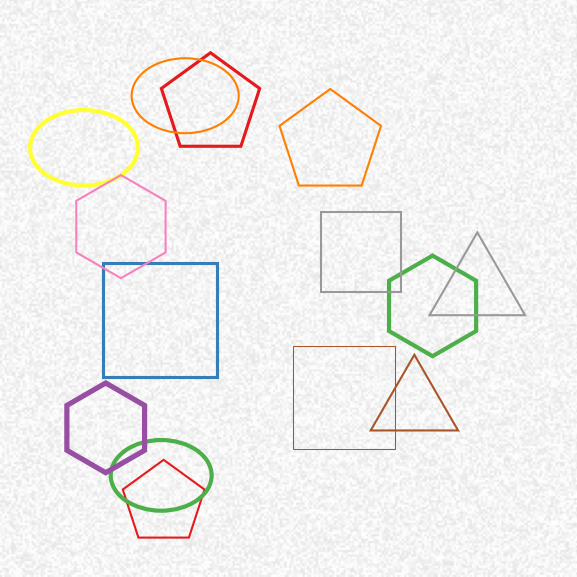[{"shape": "pentagon", "thickness": 1, "radius": 0.37, "center": [0.283, 0.128]}, {"shape": "pentagon", "thickness": 1.5, "radius": 0.45, "center": [0.365, 0.818]}, {"shape": "square", "thickness": 1.5, "radius": 0.49, "center": [0.278, 0.445]}, {"shape": "oval", "thickness": 2, "radius": 0.44, "center": [0.279, 0.176]}, {"shape": "hexagon", "thickness": 2, "radius": 0.44, "center": [0.749, 0.469]}, {"shape": "hexagon", "thickness": 2.5, "radius": 0.39, "center": [0.183, 0.258]}, {"shape": "pentagon", "thickness": 1, "radius": 0.46, "center": [0.572, 0.753]}, {"shape": "oval", "thickness": 1, "radius": 0.46, "center": [0.321, 0.833]}, {"shape": "oval", "thickness": 2, "radius": 0.47, "center": [0.145, 0.743]}, {"shape": "square", "thickness": 0.5, "radius": 0.44, "center": [0.596, 0.311]}, {"shape": "triangle", "thickness": 1, "radius": 0.44, "center": [0.718, 0.297]}, {"shape": "hexagon", "thickness": 1, "radius": 0.45, "center": [0.209, 0.607]}, {"shape": "triangle", "thickness": 1, "radius": 0.48, "center": [0.827, 0.501]}, {"shape": "square", "thickness": 1, "radius": 0.35, "center": [0.626, 0.563]}]